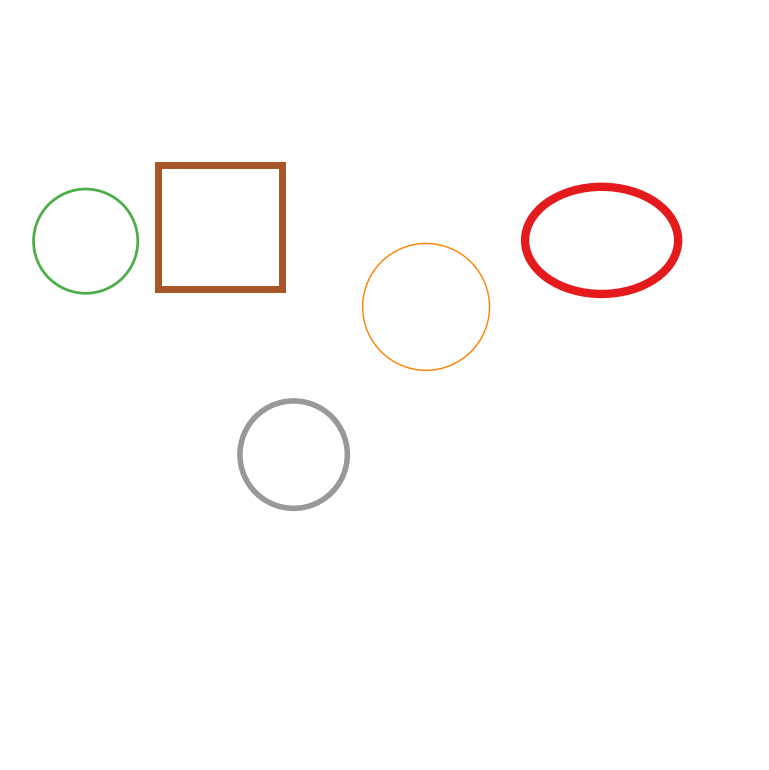[{"shape": "oval", "thickness": 3, "radius": 0.5, "center": [0.781, 0.688]}, {"shape": "circle", "thickness": 1, "radius": 0.34, "center": [0.111, 0.687]}, {"shape": "circle", "thickness": 0.5, "radius": 0.41, "center": [0.553, 0.601]}, {"shape": "square", "thickness": 2.5, "radius": 0.4, "center": [0.286, 0.705]}, {"shape": "circle", "thickness": 2, "radius": 0.35, "center": [0.381, 0.41]}]